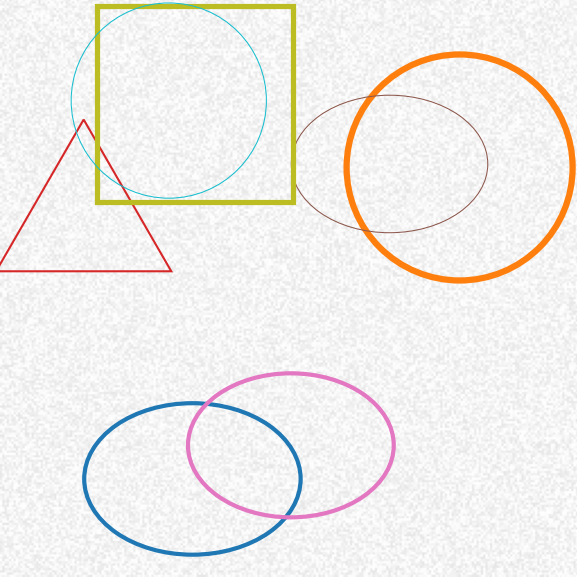[{"shape": "oval", "thickness": 2, "radius": 0.94, "center": [0.333, 0.17]}, {"shape": "circle", "thickness": 3, "radius": 0.98, "center": [0.796, 0.709]}, {"shape": "triangle", "thickness": 1, "radius": 0.88, "center": [0.145, 0.617]}, {"shape": "oval", "thickness": 0.5, "radius": 0.85, "center": [0.675, 0.715]}, {"shape": "oval", "thickness": 2, "radius": 0.89, "center": [0.504, 0.228]}, {"shape": "square", "thickness": 2.5, "radius": 0.85, "center": [0.337, 0.819]}, {"shape": "circle", "thickness": 0.5, "radius": 0.85, "center": [0.292, 0.825]}]